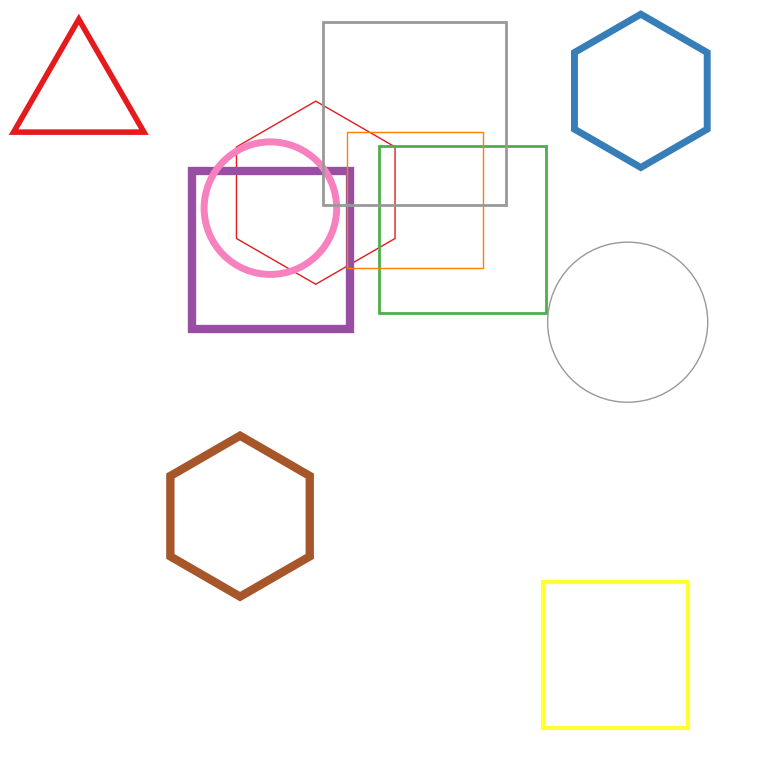[{"shape": "triangle", "thickness": 2, "radius": 0.49, "center": [0.102, 0.877]}, {"shape": "hexagon", "thickness": 0.5, "radius": 0.59, "center": [0.41, 0.75]}, {"shape": "hexagon", "thickness": 2.5, "radius": 0.5, "center": [0.832, 0.882]}, {"shape": "square", "thickness": 1, "radius": 0.54, "center": [0.601, 0.702]}, {"shape": "square", "thickness": 3, "radius": 0.51, "center": [0.352, 0.675]}, {"shape": "square", "thickness": 0.5, "radius": 0.44, "center": [0.539, 0.74]}, {"shape": "square", "thickness": 1.5, "radius": 0.47, "center": [0.8, 0.149]}, {"shape": "hexagon", "thickness": 3, "radius": 0.52, "center": [0.312, 0.33]}, {"shape": "circle", "thickness": 2.5, "radius": 0.43, "center": [0.351, 0.73]}, {"shape": "circle", "thickness": 0.5, "radius": 0.52, "center": [0.815, 0.582]}, {"shape": "square", "thickness": 1, "radius": 0.59, "center": [0.539, 0.853]}]